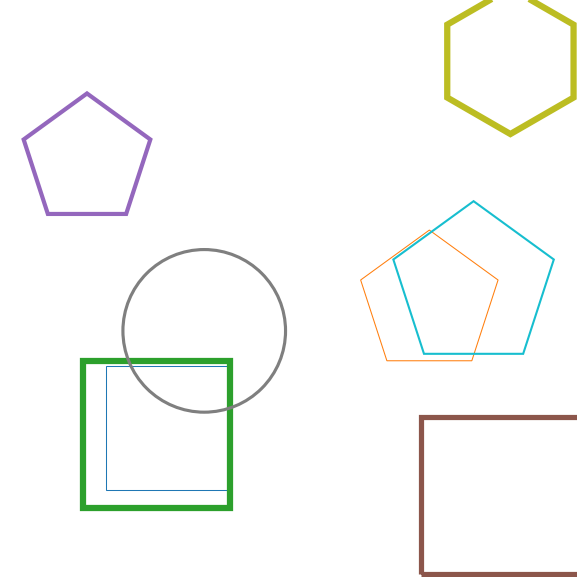[{"shape": "square", "thickness": 0.5, "radius": 0.54, "center": [0.291, 0.258]}, {"shape": "pentagon", "thickness": 0.5, "radius": 0.63, "center": [0.743, 0.476]}, {"shape": "square", "thickness": 3, "radius": 0.64, "center": [0.271, 0.246]}, {"shape": "pentagon", "thickness": 2, "radius": 0.58, "center": [0.151, 0.722]}, {"shape": "square", "thickness": 2.5, "radius": 0.68, "center": [0.865, 0.141]}, {"shape": "circle", "thickness": 1.5, "radius": 0.7, "center": [0.354, 0.426]}, {"shape": "hexagon", "thickness": 3, "radius": 0.63, "center": [0.884, 0.893]}, {"shape": "pentagon", "thickness": 1, "radius": 0.73, "center": [0.82, 0.505]}]